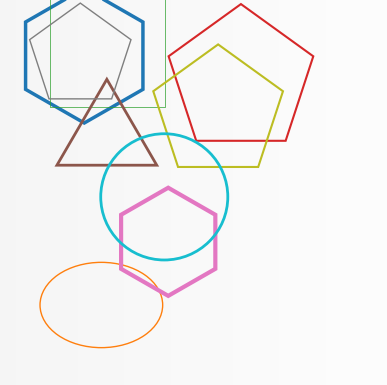[{"shape": "hexagon", "thickness": 2.5, "radius": 0.87, "center": [0.217, 0.855]}, {"shape": "oval", "thickness": 1, "radius": 0.79, "center": [0.262, 0.208]}, {"shape": "square", "thickness": 0.5, "radius": 0.75, "center": [0.277, 0.872]}, {"shape": "pentagon", "thickness": 1.5, "radius": 0.98, "center": [0.622, 0.793]}, {"shape": "triangle", "thickness": 2, "radius": 0.74, "center": [0.276, 0.645]}, {"shape": "hexagon", "thickness": 3, "radius": 0.7, "center": [0.434, 0.372]}, {"shape": "pentagon", "thickness": 1, "radius": 0.69, "center": [0.207, 0.854]}, {"shape": "pentagon", "thickness": 1.5, "radius": 0.88, "center": [0.563, 0.709]}, {"shape": "circle", "thickness": 2, "radius": 0.82, "center": [0.424, 0.489]}]